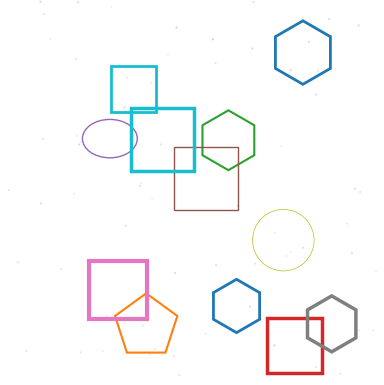[{"shape": "hexagon", "thickness": 2, "radius": 0.41, "center": [0.787, 0.864]}, {"shape": "hexagon", "thickness": 2, "radius": 0.35, "center": [0.614, 0.205]}, {"shape": "pentagon", "thickness": 1.5, "radius": 0.43, "center": [0.38, 0.153]}, {"shape": "hexagon", "thickness": 1.5, "radius": 0.39, "center": [0.593, 0.636]}, {"shape": "square", "thickness": 2.5, "radius": 0.36, "center": [0.765, 0.103]}, {"shape": "oval", "thickness": 1, "radius": 0.36, "center": [0.285, 0.64]}, {"shape": "square", "thickness": 1, "radius": 0.41, "center": [0.536, 0.536]}, {"shape": "square", "thickness": 3, "radius": 0.38, "center": [0.307, 0.248]}, {"shape": "hexagon", "thickness": 2.5, "radius": 0.36, "center": [0.862, 0.159]}, {"shape": "circle", "thickness": 0.5, "radius": 0.4, "center": [0.736, 0.376]}, {"shape": "square", "thickness": 2, "radius": 0.29, "center": [0.348, 0.769]}, {"shape": "square", "thickness": 2.5, "radius": 0.41, "center": [0.422, 0.638]}]